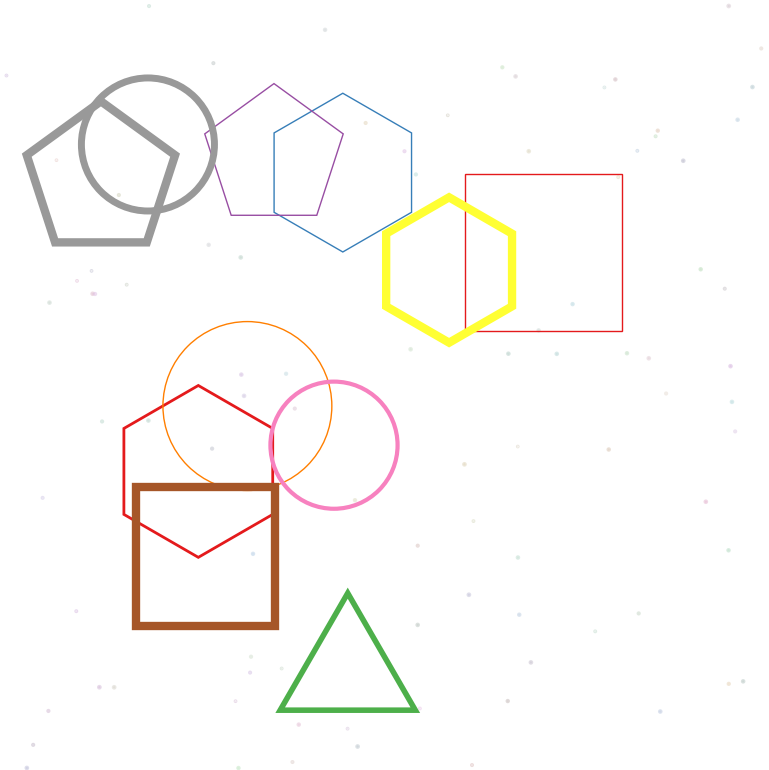[{"shape": "hexagon", "thickness": 1, "radius": 0.56, "center": [0.258, 0.388]}, {"shape": "square", "thickness": 0.5, "radius": 0.51, "center": [0.706, 0.672]}, {"shape": "hexagon", "thickness": 0.5, "radius": 0.52, "center": [0.445, 0.776]}, {"shape": "triangle", "thickness": 2, "radius": 0.51, "center": [0.452, 0.128]}, {"shape": "pentagon", "thickness": 0.5, "radius": 0.47, "center": [0.356, 0.797]}, {"shape": "circle", "thickness": 0.5, "radius": 0.55, "center": [0.321, 0.473]}, {"shape": "hexagon", "thickness": 3, "radius": 0.47, "center": [0.583, 0.649]}, {"shape": "square", "thickness": 3, "radius": 0.45, "center": [0.267, 0.278]}, {"shape": "circle", "thickness": 1.5, "radius": 0.41, "center": [0.434, 0.422]}, {"shape": "circle", "thickness": 2.5, "radius": 0.43, "center": [0.192, 0.812]}, {"shape": "pentagon", "thickness": 3, "radius": 0.51, "center": [0.131, 0.767]}]